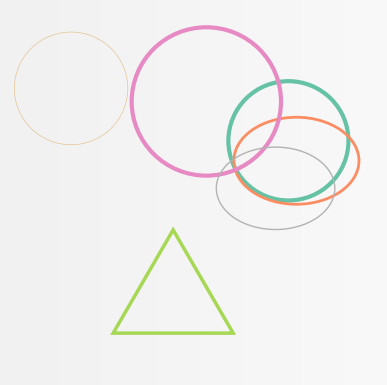[{"shape": "circle", "thickness": 3, "radius": 0.77, "center": [0.744, 0.634]}, {"shape": "oval", "thickness": 2, "radius": 0.81, "center": [0.765, 0.582]}, {"shape": "circle", "thickness": 3, "radius": 0.96, "center": [0.533, 0.736]}, {"shape": "triangle", "thickness": 2.5, "radius": 0.89, "center": [0.447, 0.224]}, {"shape": "circle", "thickness": 0.5, "radius": 0.73, "center": [0.183, 0.77]}, {"shape": "oval", "thickness": 1, "radius": 0.76, "center": [0.711, 0.511]}]